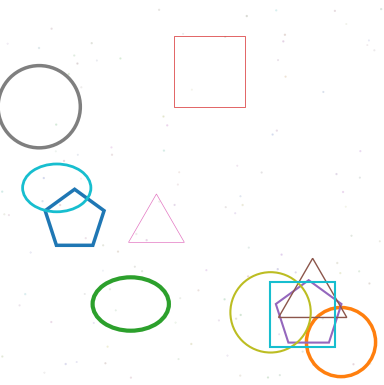[{"shape": "pentagon", "thickness": 2.5, "radius": 0.4, "center": [0.194, 0.428]}, {"shape": "circle", "thickness": 2.5, "radius": 0.45, "center": [0.886, 0.111]}, {"shape": "oval", "thickness": 3, "radius": 0.5, "center": [0.34, 0.21]}, {"shape": "square", "thickness": 0.5, "radius": 0.46, "center": [0.544, 0.815]}, {"shape": "pentagon", "thickness": 1.5, "radius": 0.45, "center": [0.802, 0.183]}, {"shape": "triangle", "thickness": 1, "radius": 0.51, "center": [0.812, 0.227]}, {"shape": "triangle", "thickness": 0.5, "radius": 0.42, "center": [0.406, 0.412]}, {"shape": "circle", "thickness": 2.5, "radius": 0.53, "center": [0.102, 0.723]}, {"shape": "circle", "thickness": 1.5, "radius": 0.52, "center": [0.703, 0.189]}, {"shape": "square", "thickness": 1.5, "radius": 0.42, "center": [0.786, 0.183]}, {"shape": "oval", "thickness": 2, "radius": 0.44, "center": [0.147, 0.512]}]